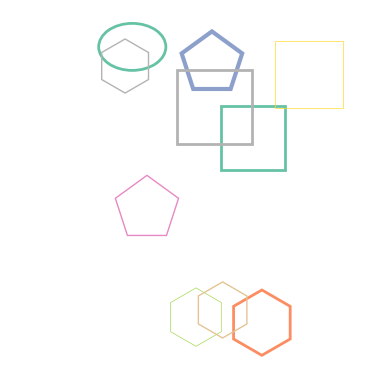[{"shape": "square", "thickness": 2, "radius": 0.41, "center": [0.658, 0.642]}, {"shape": "oval", "thickness": 2, "radius": 0.44, "center": [0.344, 0.878]}, {"shape": "hexagon", "thickness": 2, "radius": 0.42, "center": [0.68, 0.162]}, {"shape": "pentagon", "thickness": 3, "radius": 0.41, "center": [0.55, 0.836]}, {"shape": "pentagon", "thickness": 1, "radius": 0.43, "center": [0.382, 0.458]}, {"shape": "hexagon", "thickness": 0.5, "radius": 0.38, "center": [0.509, 0.176]}, {"shape": "square", "thickness": 0.5, "radius": 0.44, "center": [0.802, 0.807]}, {"shape": "hexagon", "thickness": 1, "radius": 0.36, "center": [0.578, 0.195]}, {"shape": "hexagon", "thickness": 1, "radius": 0.35, "center": [0.325, 0.829]}, {"shape": "square", "thickness": 2, "radius": 0.48, "center": [0.557, 0.722]}]